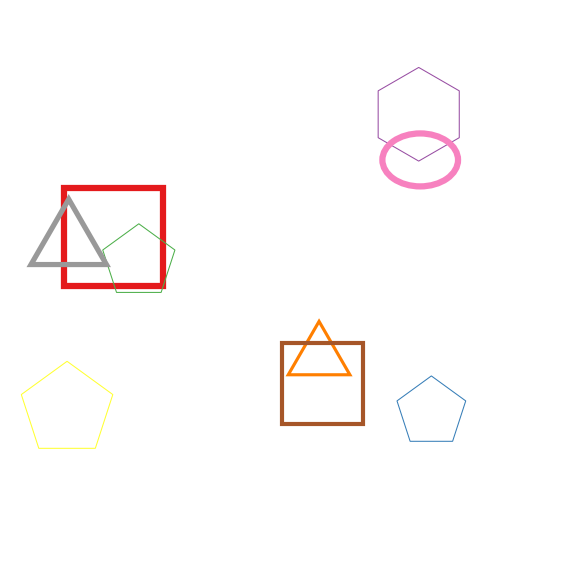[{"shape": "square", "thickness": 3, "radius": 0.43, "center": [0.197, 0.588]}, {"shape": "pentagon", "thickness": 0.5, "radius": 0.31, "center": [0.747, 0.286]}, {"shape": "pentagon", "thickness": 0.5, "radius": 0.33, "center": [0.24, 0.546]}, {"shape": "hexagon", "thickness": 0.5, "radius": 0.41, "center": [0.725, 0.801]}, {"shape": "triangle", "thickness": 1.5, "radius": 0.31, "center": [0.552, 0.381]}, {"shape": "pentagon", "thickness": 0.5, "radius": 0.42, "center": [0.116, 0.29]}, {"shape": "square", "thickness": 2, "radius": 0.35, "center": [0.559, 0.334]}, {"shape": "oval", "thickness": 3, "radius": 0.33, "center": [0.728, 0.722]}, {"shape": "triangle", "thickness": 2.5, "radius": 0.38, "center": [0.119, 0.579]}]